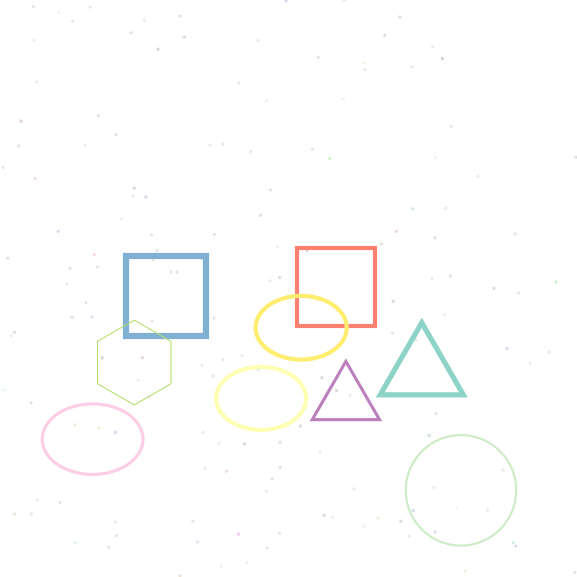[{"shape": "triangle", "thickness": 2.5, "radius": 0.42, "center": [0.73, 0.357]}, {"shape": "oval", "thickness": 2, "radius": 0.39, "center": [0.452, 0.309]}, {"shape": "square", "thickness": 2, "radius": 0.34, "center": [0.582, 0.502]}, {"shape": "square", "thickness": 3, "radius": 0.35, "center": [0.288, 0.487]}, {"shape": "hexagon", "thickness": 0.5, "radius": 0.37, "center": [0.233, 0.371]}, {"shape": "oval", "thickness": 1.5, "radius": 0.44, "center": [0.16, 0.239]}, {"shape": "triangle", "thickness": 1.5, "radius": 0.34, "center": [0.599, 0.306]}, {"shape": "circle", "thickness": 1, "radius": 0.48, "center": [0.798, 0.15]}, {"shape": "oval", "thickness": 2, "radius": 0.39, "center": [0.521, 0.432]}]